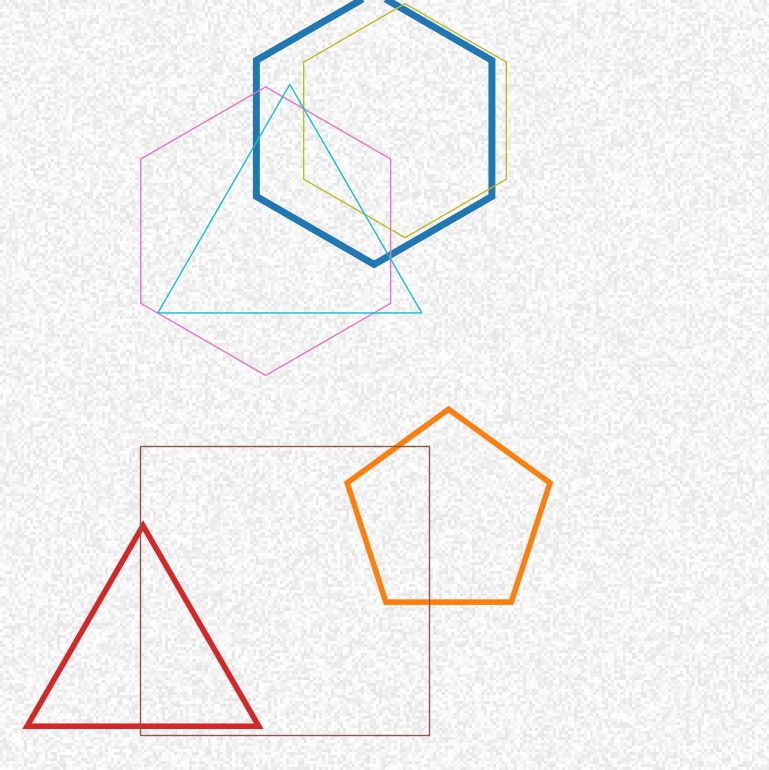[{"shape": "hexagon", "thickness": 2.5, "radius": 0.88, "center": [0.486, 0.833]}, {"shape": "pentagon", "thickness": 2, "radius": 0.69, "center": [0.583, 0.33]}, {"shape": "triangle", "thickness": 2, "radius": 0.87, "center": [0.186, 0.144]}, {"shape": "square", "thickness": 0.5, "radius": 0.94, "center": [0.37, 0.233]}, {"shape": "hexagon", "thickness": 0.5, "radius": 0.94, "center": [0.345, 0.7]}, {"shape": "hexagon", "thickness": 0.5, "radius": 0.76, "center": [0.526, 0.843]}, {"shape": "triangle", "thickness": 0.5, "radius": 0.99, "center": [0.376, 0.693]}]